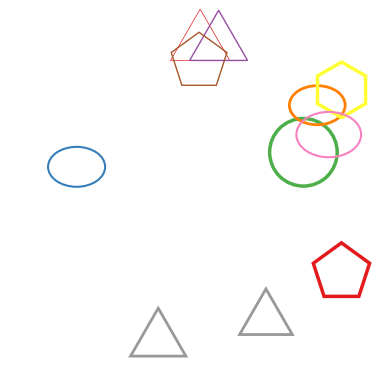[{"shape": "triangle", "thickness": 0.5, "radius": 0.45, "center": [0.52, 0.887]}, {"shape": "pentagon", "thickness": 2.5, "radius": 0.38, "center": [0.887, 0.292]}, {"shape": "oval", "thickness": 1.5, "radius": 0.37, "center": [0.199, 0.567]}, {"shape": "circle", "thickness": 2.5, "radius": 0.44, "center": [0.788, 0.604]}, {"shape": "triangle", "thickness": 1, "radius": 0.43, "center": [0.568, 0.886]}, {"shape": "oval", "thickness": 2, "radius": 0.36, "center": [0.824, 0.727]}, {"shape": "hexagon", "thickness": 2.5, "radius": 0.36, "center": [0.887, 0.767]}, {"shape": "pentagon", "thickness": 1, "radius": 0.38, "center": [0.517, 0.84]}, {"shape": "oval", "thickness": 1.5, "radius": 0.42, "center": [0.854, 0.65]}, {"shape": "triangle", "thickness": 2, "radius": 0.4, "center": [0.691, 0.171]}, {"shape": "triangle", "thickness": 2, "radius": 0.41, "center": [0.411, 0.117]}]